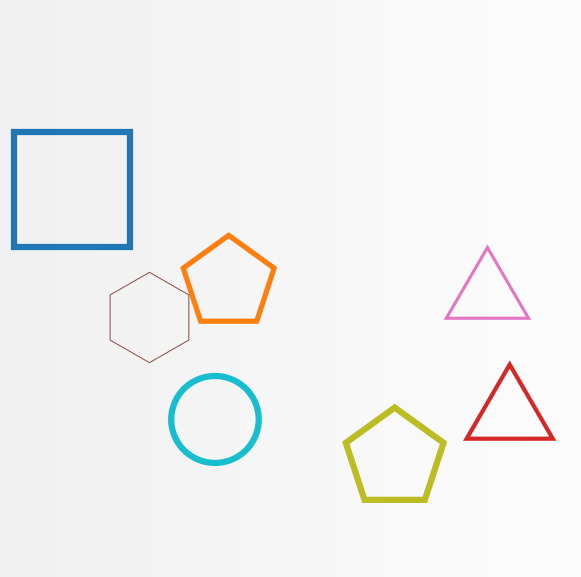[{"shape": "square", "thickness": 3, "radius": 0.5, "center": [0.124, 0.672]}, {"shape": "pentagon", "thickness": 2.5, "radius": 0.41, "center": [0.393, 0.509]}, {"shape": "triangle", "thickness": 2, "radius": 0.43, "center": [0.877, 0.282]}, {"shape": "hexagon", "thickness": 0.5, "radius": 0.39, "center": [0.257, 0.449]}, {"shape": "triangle", "thickness": 1.5, "radius": 0.41, "center": [0.839, 0.489]}, {"shape": "pentagon", "thickness": 3, "radius": 0.44, "center": [0.679, 0.205]}, {"shape": "circle", "thickness": 3, "radius": 0.38, "center": [0.37, 0.273]}]